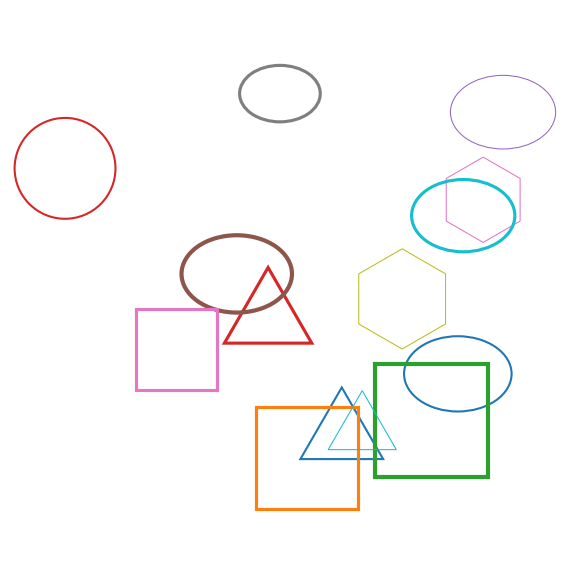[{"shape": "triangle", "thickness": 1, "radius": 0.41, "center": [0.592, 0.246]}, {"shape": "oval", "thickness": 1, "radius": 0.47, "center": [0.793, 0.352]}, {"shape": "square", "thickness": 1.5, "radius": 0.44, "center": [0.531, 0.206]}, {"shape": "square", "thickness": 2, "radius": 0.49, "center": [0.747, 0.27]}, {"shape": "triangle", "thickness": 1.5, "radius": 0.44, "center": [0.464, 0.449]}, {"shape": "circle", "thickness": 1, "radius": 0.44, "center": [0.113, 0.708]}, {"shape": "oval", "thickness": 0.5, "radius": 0.46, "center": [0.871, 0.805]}, {"shape": "oval", "thickness": 2, "radius": 0.48, "center": [0.41, 0.525]}, {"shape": "square", "thickness": 1.5, "radius": 0.35, "center": [0.305, 0.394]}, {"shape": "hexagon", "thickness": 0.5, "radius": 0.37, "center": [0.837, 0.653]}, {"shape": "oval", "thickness": 1.5, "radius": 0.35, "center": [0.485, 0.837]}, {"shape": "hexagon", "thickness": 0.5, "radius": 0.43, "center": [0.696, 0.482]}, {"shape": "triangle", "thickness": 0.5, "radius": 0.34, "center": [0.627, 0.255]}, {"shape": "oval", "thickness": 1.5, "radius": 0.45, "center": [0.802, 0.626]}]